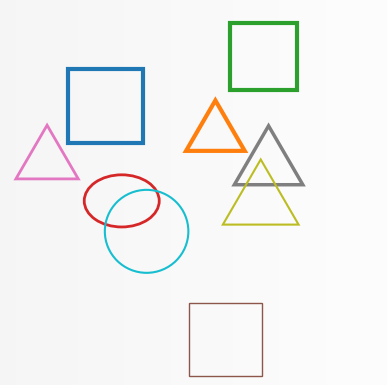[{"shape": "square", "thickness": 3, "radius": 0.48, "center": [0.273, 0.726]}, {"shape": "triangle", "thickness": 3, "radius": 0.44, "center": [0.556, 0.652]}, {"shape": "square", "thickness": 3, "radius": 0.43, "center": [0.679, 0.853]}, {"shape": "oval", "thickness": 2, "radius": 0.48, "center": [0.314, 0.478]}, {"shape": "square", "thickness": 1, "radius": 0.47, "center": [0.582, 0.117]}, {"shape": "triangle", "thickness": 2, "radius": 0.46, "center": [0.121, 0.582]}, {"shape": "triangle", "thickness": 2.5, "radius": 0.51, "center": [0.693, 0.571]}, {"shape": "triangle", "thickness": 1.5, "radius": 0.56, "center": [0.673, 0.473]}, {"shape": "circle", "thickness": 1.5, "radius": 0.54, "center": [0.378, 0.399]}]